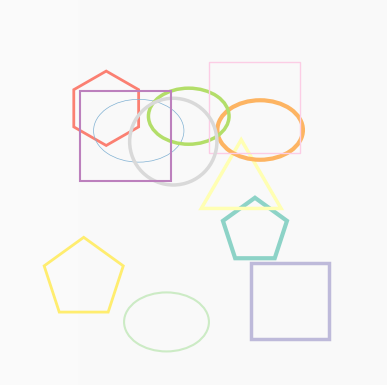[{"shape": "pentagon", "thickness": 3, "radius": 0.43, "center": [0.658, 0.4]}, {"shape": "triangle", "thickness": 2.5, "radius": 0.59, "center": [0.622, 0.518]}, {"shape": "square", "thickness": 2.5, "radius": 0.5, "center": [0.748, 0.218]}, {"shape": "hexagon", "thickness": 2, "radius": 0.48, "center": [0.274, 0.719]}, {"shape": "oval", "thickness": 0.5, "radius": 0.58, "center": [0.358, 0.66]}, {"shape": "oval", "thickness": 3, "radius": 0.55, "center": [0.671, 0.662]}, {"shape": "oval", "thickness": 2.5, "radius": 0.52, "center": [0.487, 0.698]}, {"shape": "square", "thickness": 1, "radius": 0.59, "center": [0.657, 0.721]}, {"shape": "circle", "thickness": 2.5, "radius": 0.56, "center": [0.447, 0.632]}, {"shape": "square", "thickness": 1.5, "radius": 0.59, "center": [0.323, 0.647]}, {"shape": "oval", "thickness": 1.5, "radius": 0.55, "center": [0.43, 0.164]}, {"shape": "pentagon", "thickness": 2, "radius": 0.54, "center": [0.216, 0.276]}]